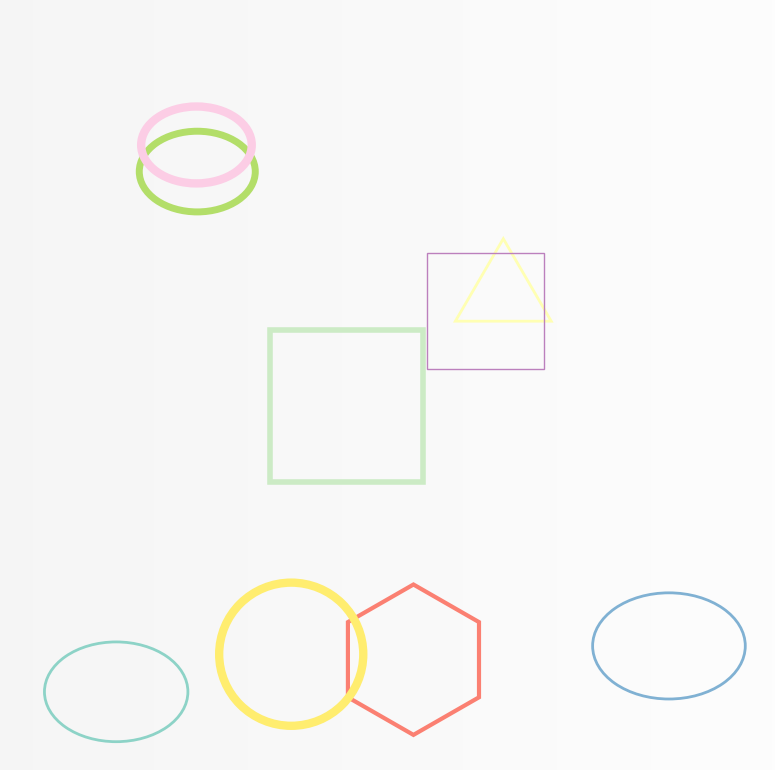[{"shape": "oval", "thickness": 1, "radius": 0.46, "center": [0.15, 0.102]}, {"shape": "triangle", "thickness": 1, "radius": 0.36, "center": [0.649, 0.619]}, {"shape": "hexagon", "thickness": 1.5, "radius": 0.49, "center": [0.533, 0.143]}, {"shape": "oval", "thickness": 1, "radius": 0.49, "center": [0.863, 0.161]}, {"shape": "oval", "thickness": 2.5, "radius": 0.37, "center": [0.255, 0.777]}, {"shape": "oval", "thickness": 3, "radius": 0.36, "center": [0.253, 0.812]}, {"shape": "square", "thickness": 0.5, "radius": 0.38, "center": [0.627, 0.596]}, {"shape": "square", "thickness": 2, "radius": 0.49, "center": [0.447, 0.472]}, {"shape": "circle", "thickness": 3, "radius": 0.46, "center": [0.376, 0.15]}]